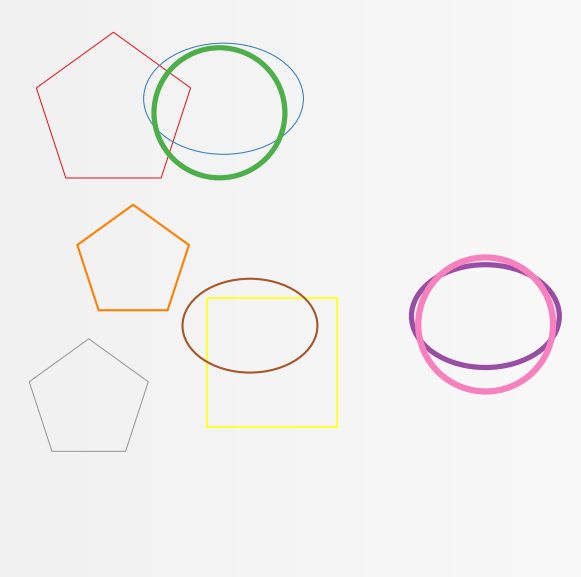[{"shape": "pentagon", "thickness": 0.5, "radius": 0.7, "center": [0.195, 0.804]}, {"shape": "oval", "thickness": 0.5, "radius": 0.69, "center": [0.385, 0.828]}, {"shape": "circle", "thickness": 2.5, "radius": 0.56, "center": [0.378, 0.804]}, {"shape": "oval", "thickness": 2.5, "radius": 0.64, "center": [0.835, 0.452]}, {"shape": "pentagon", "thickness": 1, "radius": 0.5, "center": [0.229, 0.544]}, {"shape": "square", "thickness": 1, "radius": 0.56, "center": [0.468, 0.372]}, {"shape": "oval", "thickness": 1, "radius": 0.58, "center": [0.43, 0.435]}, {"shape": "circle", "thickness": 3, "radius": 0.58, "center": [0.836, 0.437]}, {"shape": "pentagon", "thickness": 0.5, "radius": 0.54, "center": [0.153, 0.305]}]